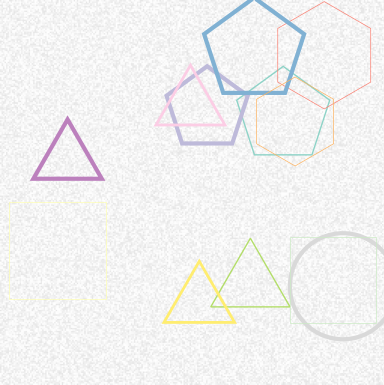[{"shape": "pentagon", "thickness": 1, "radius": 0.64, "center": [0.736, 0.701]}, {"shape": "square", "thickness": 0.5, "radius": 0.63, "center": [0.149, 0.349]}, {"shape": "pentagon", "thickness": 3, "radius": 0.55, "center": [0.538, 0.717]}, {"shape": "hexagon", "thickness": 0.5, "radius": 0.7, "center": [0.842, 0.856]}, {"shape": "pentagon", "thickness": 3, "radius": 0.68, "center": [0.66, 0.869]}, {"shape": "hexagon", "thickness": 0.5, "radius": 0.58, "center": [0.766, 0.684]}, {"shape": "triangle", "thickness": 1, "radius": 0.59, "center": [0.65, 0.262]}, {"shape": "triangle", "thickness": 2, "radius": 0.52, "center": [0.495, 0.727]}, {"shape": "circle", "thickness": 3, "radius": 0.69, "center": [0.891, 0.257]}, {"shape": "triangle", "thickness": 3, "radius": 0.51, "center": [0.176, 0.587]}, {"shape": "square", "thickness": 0.5, "radius": 0.56, "center": [0.865, 0.274]}, {"shape": "triangle", "thickness": 2, "radius": 0.53, "center": [0.518, 0.216]}]